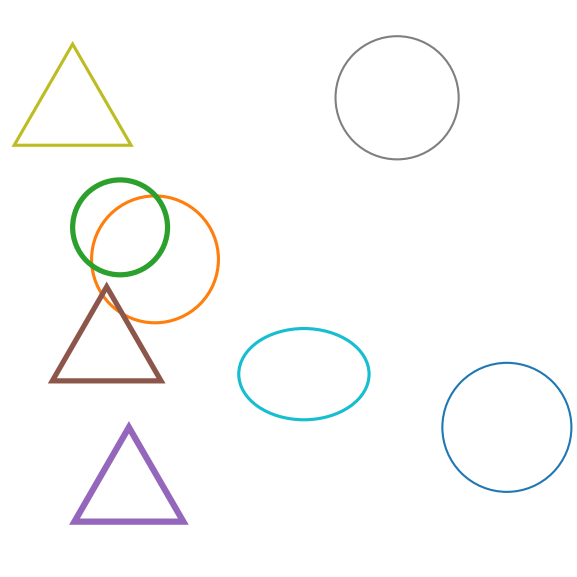[{"shape": "circle", "thickness": 1, "radius": 0.56, "center": [0.878, 0.259]}, {"shape": "circle", "thickness": 1.5, "radius": 0.55, "center": [0.268, 0.55]}, {"shape": "circle", "thickness": 2.5, "radius": 0.41, "center": [0.208, 0.605]}, {"shape": "triangle", "thickness": 3, "radius": 0.54, "center": [0.223, 0.15]}, {"shape": "triangle", "thickness": 2.5, "radius": 0.54, "center": [0.185, 0.394]}, {"shape": "circle", "thickness": 1, "radius": 0.53, "center": [0.688, 0.83]}, {"shape": "triangle", "thickness": 1.5, "radius": 0.58, "center": [0.126, 0.806]}, {"shape": "oval", "thickness": 1.5, "radius": 0.56, "center": [0.526, 0.351]}]